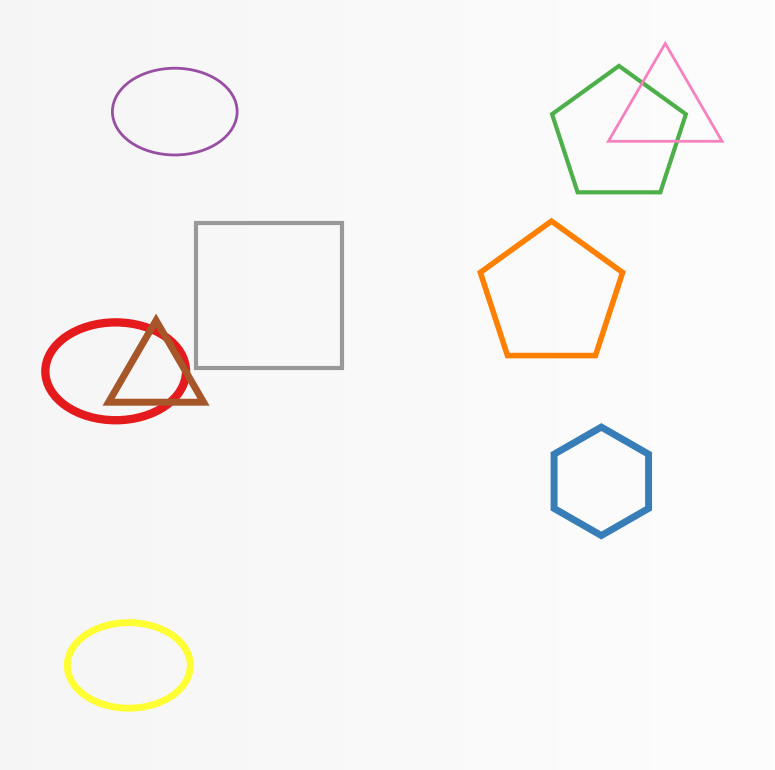[{"shape": "oval", "thickness": 3, "radius": 0.45, "center": [0.149, 0.518]}, {"shape": "hexagon", "thickness": 2.5, "radius": 0.35, "center": [0.776, 0.375]}, {"shape": "pentagon", "thickness": 1.5, "radius": 0.45, "center": [0.799, 0.824]}, {"shape": "oval", "thickness": 1, "radius": 0.4, "center": [0.226, 0.855]}, {"shape": "pentagon", "thickness": 2, "radius": 0.48, "center": [0.712, 0.616]}, {"shape": "oval", "thickness": 2.5, "radius": 0.4, "center": [0.166, 0.136]}, {"shape": "triangle", "thickness": 2.5, "radius": 0.35, "center": [0.201, 0.513]}, {"shape": "triangle", "thickness": 1, "radius": 0.42, "center": [0.858, 0.859]}, {"shape": "square", "thickness": 1.5, "radius": 0.47, "center": [0.347, 0.616]}]